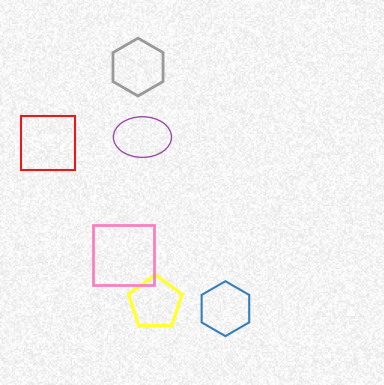[{"shape": "square", "thickness": 1.5, "radius": 0.35, "center": [0.125, 0.628]}, {"shape": "hexagon", "thickness": 1.5, "radius": 0.36, "center": [0.586, 0.198]}, {"shape": "oval", "thickness": 1, "radius": 0.38, "center": [0.37, 0.644]}, {"shape": "pentagon", "thickness": 2.5, "radius": 0.37, "center": [0.403, 0.213]}, {"shape": "square", "thickness": 2, "radius": 0.39, "center": [0.321, 0.338]}, {"shape": "hexagon", "thickness": 2, "radius": 0.38, "center": [0.358, 0.826]}]